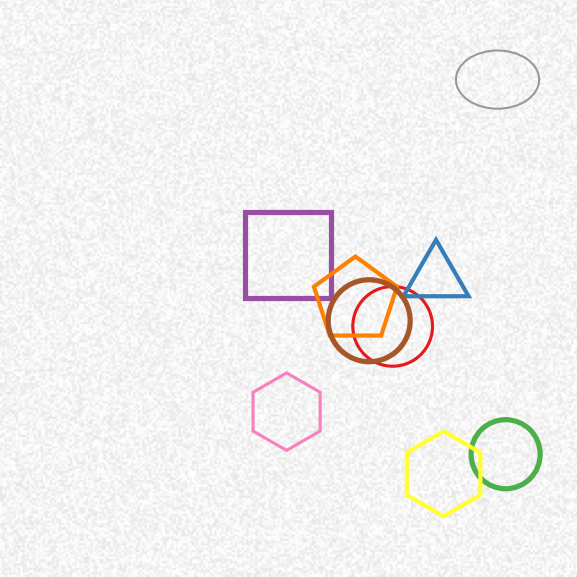[{"shape": "circle", "thickness": 1.5, "radius": 0.35, "center": [0.68, 0.434]}, {"shape": "triangle", "thickness": 2, "radius": 0.33, "center": [0.755, 0.519]}, {"shape": "circle", "thickness": 2.5, "radius": 0.3, "center": [0.876, 0.213]}, {"shape": "square", "thickness": 2.5, "radius": 0.37, "center": [0.499, 0.558]}, {"shape": "pentagon", "thickness": 2, "radius": 0.38, "center": [0.616, 0.479]}, {"shape": "hexagon", "thickness": 2, "radius": 0.37, "center": [0.768, 0.179]}, {"shape": "circle", "thickness": 2.5, "radius": 0.35, "center": [0.639, 0.444]}, {"shape": "hexagon", "thickness": 1.5, "radius": 0.34, "center": [0.496, 0.286]}, {"shape": "oval", "thickness": 1, "radius": 0.36, "center": [0.862, 0.861]}]